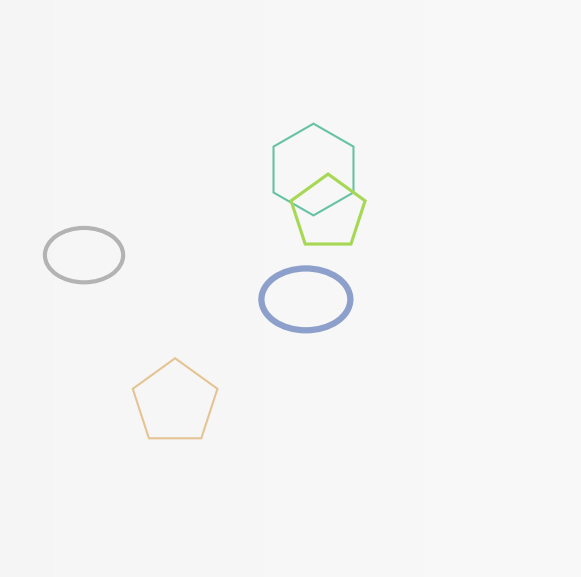[{"shape": "hexagon", "thickness": 1, "radius": 0.4, "center": [0.539, 0.706]}, {"shape": "oval", "thickness": 3, "radius": 0.38, "center": [0.526, 0.481]}, {"shape": "pentagon", "thickness": 1.5, "radius": 0.33, "center": [0.564, 0.631]}, {"shape": "pentagon", "thickness": 1, "radius": 0.38, "center": [0.301, 0.302]}, {"shape": "oval", "thickness": 2, "radius": 0.34, "center": [0.145, 0.557]}]